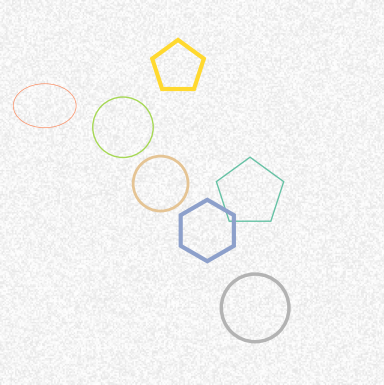[{"shape": "pentagon", "thickness": 1, "radius": 0.46, "center": [0.649, 0.5]}, {"shape": "oval", "thickness": 0.5, "radius": 0.41, "center": [0.116, 0.725]}, {"shape": "hexagon", "thickness": 3, "radius": 0.4, "center": [0.538, 0.401]}, {"shape": "circle", "thickness": 1, "radius": 0.39, "center": [0.319, 0.669]}, {"shape": "pentagon", "thickness": 3, "radius": 0.35, "center": [0.462, 0.826]}, {"shape": "circle", "thickness": 2, "radius": 0.36, "center": [0.417, 0.523]}, {"shape": "circle", "thickness": 2.5, "radius": 0.44, "center": [0.663, 0.2]}]